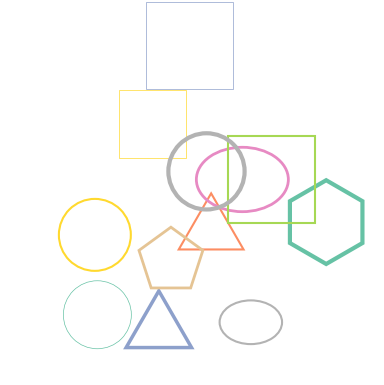[{"shape": "circle", "thickness": 0.5, "radius": 0.44, "center": [0.253, 0.182]}, {"shape": "hexagon", "thickness": 3, "radius": 0.54, "center": [0.847, 0.423]}, {"shape": "triangle", "thickness": 1.5, "radius": 0.49, "center": [0.548, 0.401]}, {"shape": "square", "thickness": 0.5, "radius": 0.57, "center": [0.493, 0.882]}, {"shape": "triangle", "thickness": 2.5, "radius": 0.49, "center": [0.413, 0.146]}, {"shape": "oval", "thickness": 2, "radius": 0.6, "center": [0.629, 0.534]}, {"shape": "square", "thickness": 1.5, "radius": 0.57, "center": [0.705, 0.533]}, {"shape": "square", "thickness": 0.5, "radius": 0.44, "center": [0.396, 0.678]}, {"shape": "circle", "thickness": 1.5, "radius": 0.47, "center": [0.246, 0.39]}, {"shape": "pentagon", "thickness": 2, "radius": 0.44, "center": [0.444, 0.323]}, {"shape": "oval", "thickness": 1.5, "radius": 0.41, "center": [0.652, 0.163]}, {"shape": "circle", "thickness": 3, "radius": 0.49, "center": [0.536, 0.555]}]